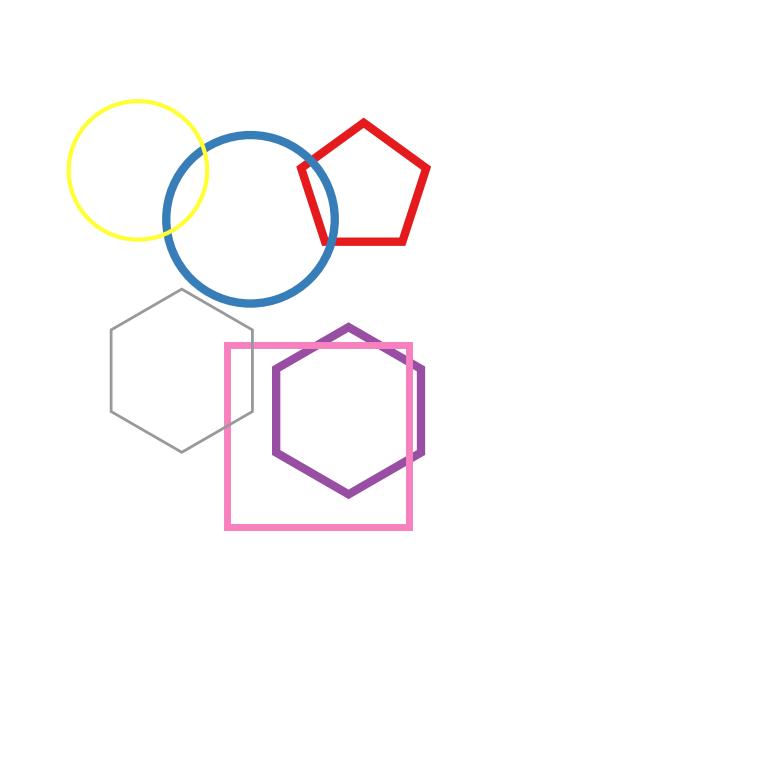[{"shape": "pentagon", "thickness": 3, "radius": 0.43, "center": [0.472, 0.755]}, {"shape": "circle", "thickness": 3, "radius": 0.55, "center": [0.325, 0.715]}, {"shape": "hexagon", "thickness": 3, "radius": 0.54, "center": [0.453, 0.467]}, {"shape": "circle", "thickness": 1.5, "radius": 0.45, "center": [0.179, 0.779]}, {"shape": "square", "thickness": 2.5, "radius": 0.59, "center": [0.413, 0.434]}, {"shape": "hexagon", "thickness": 1, "radius": 0.53, "center": [0.236, 0.519]}]